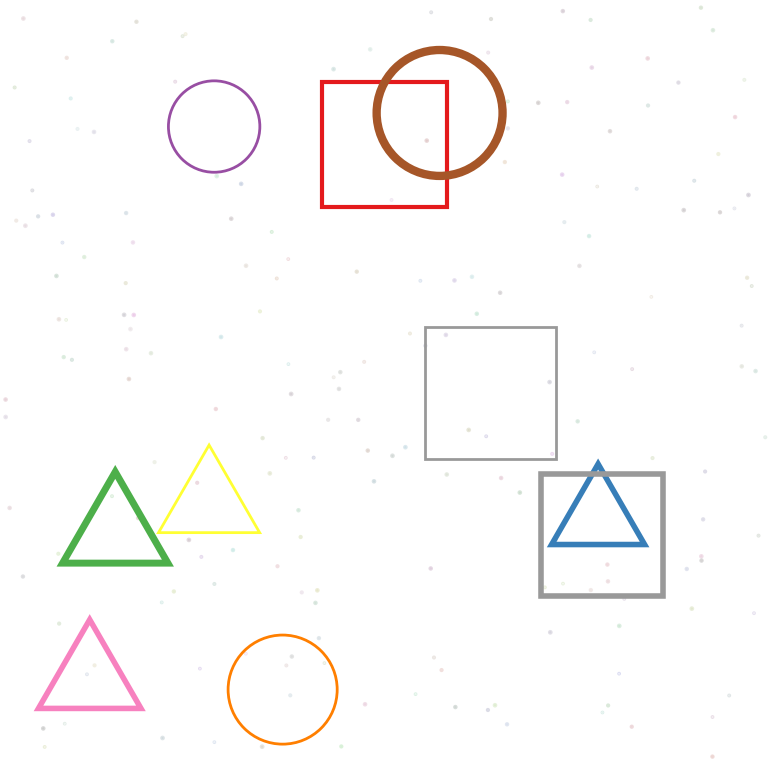[{"shape": "square", "thickness": 1.5, "radius": 0.4, "center": [0.499, 0.813]}, {"shape": "triangle", "thickness": 2, "radius": 0.35, "center": [0.777, 0.328]}, {"shape": "triangle", "thickness": 2.5, "radius": 0.39, "center": [0.15, 0.308]}, {"shape": "circle", "thickness": 1, "radius": 0.3, "center": [0.278, 0.836]}, {"shape": "circle", "thickness": 1, "radius": 0.35, "center": [0.367, 0.104]}, {"shape": "triangle", "thickness": 1, "radius": 0.38, "center": [0.272, 0.346]}, {"shape": "circle", "thickness": 3, "radius": 0.41, "center": [0.571, 0.853]}, {"shape": "triangle", "thickness": 2, "radius": 0.38, "center": [0.117, 0.118]}, {"shape": "square", "thickness": 2, "radius": 0.4, "center": [0.782, 0.305]}, {"shape": "square", "thickness": 1, "radius": 0.43, "center": [0.637, 0.49]}]